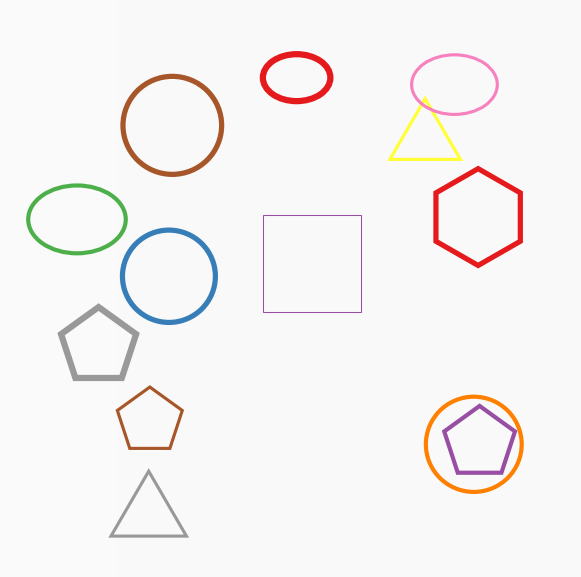[{"shape": "oval", "thickness": 3, "radius": 0.29, "center": [0.51, 0.865]}, {"shape": "hexagon", "thickness": 2.5, "radius": 0.42, "center": [0.823, 0.623]}, {"shape": "circle", "thickness": 2.5, "radius": 0.4, "center": [0.291, 0.521]}, {"shape": "oval", "thickness": 2, "radius": 0.42, "center": [0.132, 0.619]}, {"shape": "pentagon", "thickness": 2, "radius": 0.32, "center": [0.825, 0.232]}, {"shape": "square", "thickness": 0.5, "radius": 0.42, "center": [0.537, 0.543]}, {"shape": "circle", "thickness": 2, "radius": 0.41, "center": [0.815, 0.23]}, {"shape": "triangle", "thickness": 1.5, "radius": 0.35, "center": [0.731, 0.758]}, {"shape": "pentagon", "thickness": 1.5, "radius": 0.29, "center": [0.258, 0.27]}, {"shape": "circle", "thickness": 2.5, "radius": 0.42, "center": [0.296, 0.782]}, {"shape": "oval", "thickness": 1.5, "radius": 0.37, "center": [0.782, 0.853]}, {"shape": "pentagon", "thickness": 3, "radius": 0.34, "center": [0.17, 0.4]}, {"shape": "triangle", "thickness": 1.5, "radius": 0.37, "center": [0.256, 0.108]}]